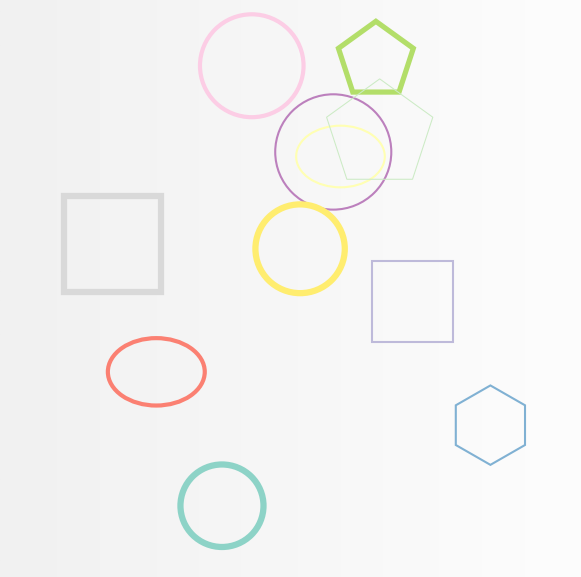[{"shape": "circle", "thickness": 3, "radius": 0.36, "center": [0.382, 0.123]}, {"shape": "oval", "thickness": 1, "radius": 0.38, "center": [0.586, 0.728]}, {"shape": "square", "thickness": 1, "radius": 0.35, "center": [0.709, 0.477]}, {"shape": "oval", "thickness": 2, "radius": 0.42, "center": [0.269, 0.355]}, {"shape": "hexagon", "thickness": 1, "radius": 0.34, "center": [0.844, 0.263]}, {"shape": "pentagon", "thickness": 2.5, "radius": 0.34, "center": [0.647, 0.894]}, {"shape": "circle", "thickness": 2, "radius": 0.45, "center": [0.433, 0.885]}, {"shape": "square", "thickness": 3, "radius": 0.42, "center": [0.193, 0.576]}, {"shape": "circle", "thickness": 1, "radius": 0.5, "center": [0.573, 0.736]}, {"shape": "pentagon", "thickness": 0.5, "radius": 0.48, "center": [0.653, 0.766]}, {"shape": "circle", "thickness": 3, "radius": 0.38, "center": [0.516, 0.568]}]